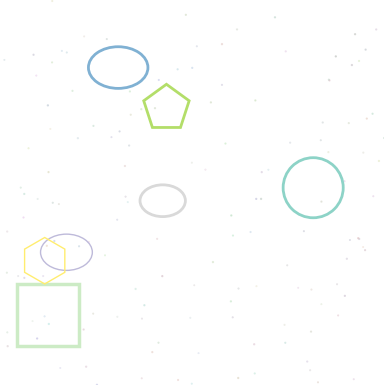[{"shape": "circle", "thickness": 2, "radius": 0.39, "center": [0.813, 0.512]}, {"shape": "oval", "thickness": 1, "radius": 0.34, "center": [0.173, 0.345]}, {"shape": "oval", "thickness": 2, "radius": 0.39, "center": [0.307, 0.825]}, {"shape": "pentagon", "thickness": 2, "radius": 0.31, "center": [0.432, 0.719]}, {"shape": "oval", "thickness": 2, "radius": 0.29, "center": [0.423, 0.479]}, {"shape": "square", "thickness": 2.5, "radius": 0.4, "center": [0.125, 0.182]}, {"shape": "hexagon", "thickness": 1, "radius": 0.3, "center": [0.116, 0.323]}]